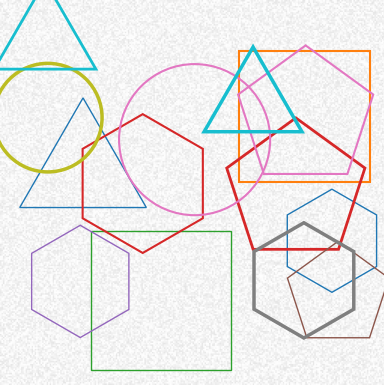[{"shape": "triangle", "thickness": 1, "radius": 0.95, "center": [0.216, 0.556]}, {"shape": "hexagon", "thickness": 1, "radius": 0.67, "center": [0.862, 0.375]}, {"shape": "square", "thickness": 1.5, "radius": 0.85, "center": [0.791, 0.697]}, {"shape": "square", "thickness": 1, "radius": 0.91, "center": [0.418, 0.22]}, {"shape": "hexagon", "thickness": 1.5, "radius": 0.9, "center": [0.371, 0.523]}, {"shape": "pentagon", "thickness": 2, "radius": 0.94, "center": [0.768, 0.505]}, {"shape": "hexagon", "thickness": 1, "radius": 0.73, "center": [0.208, 0.269]}, {"shape": "pentagon", "thickness": 1, "radius": 0.69, "center": [0.878, 0.235]}, {"shape": "pentagon", "thickness": 1.5, "radius": 0.92, "center": [0.794, 0.697]}, {"shape": "circle", "thickness": 1.5, "radius": 0.98, "center": [0.506, 0.637]}, {"shape": "hexagon", "thickness": 2.5, "radius": 0.75, "center": [0.789, 0.272]}, {"shape": "circle", "thickness": 2.5, "radius": 0.7, "center": [0.124, 0.694]}, {"shape": "triangle", "thickness": 2, "radius": 0.76, "center": [0.117, 0.897]}, {"shape": "triangle", "thickness": 2.5, "radius": 0.73, "center": [0.657, 0.731]}]